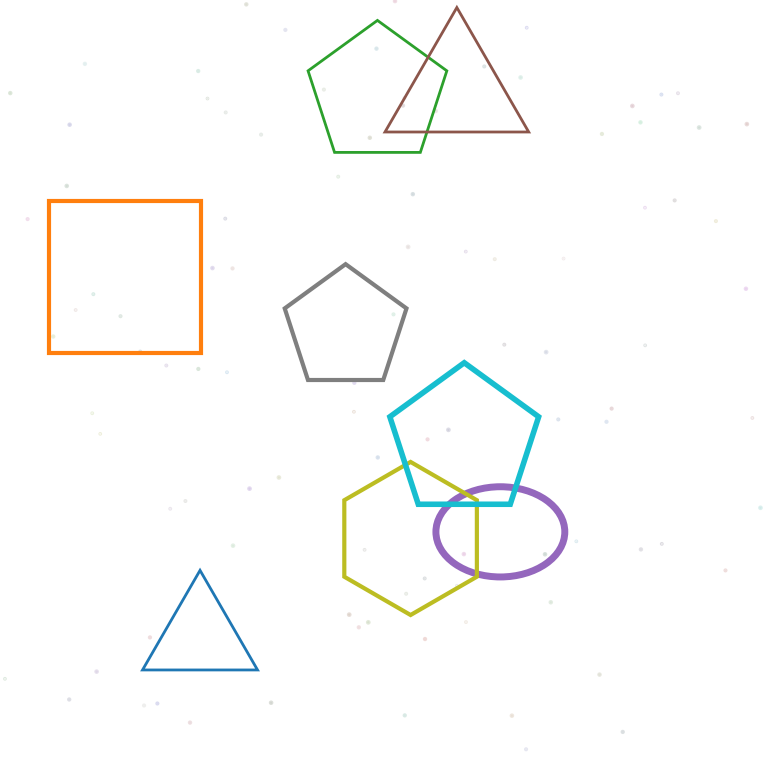[{"shape": "triangle", "thickness": 1, "radius": 0.43, "center": [0.26, 0.173]}, {"shape": "square", "thickness": 1.5, "radius": 0.49, "center": [0.163, 0.64]}, {"shape": "pentagon", "thickness": 1, "radius": 0.47, "center": [0.49, 0.879]}, {"shape": "oval", "thickness": 2.5, "radius": 0.42, "center": [0.65, 0.309]}, {"shape": "triangle", "thickness": 1, "radius": 0.54, "center": [0.593, 0.882]}, {"shape": "pentagon", "thickness": 1.5, "radius": 0.42, "center": [0.449, 0.574]}, {"shape": "hexagon", "thickness": 1.5, "radius": 0.5, "center": [0.533, 0.301]}, {"shape": "pentagon", "thickness": 2, "radius": 0.51, "center": [0.603, 0.427]}]